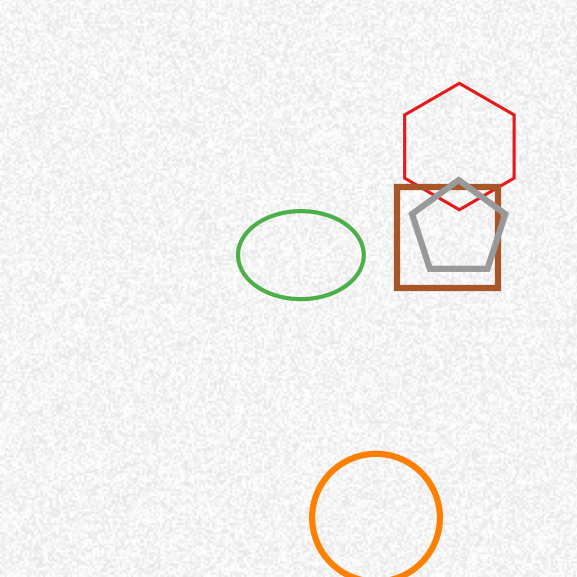[{"shape": "hexagon", "thickness": 1.5, "radius": 0.55, "center": [0.795, 0.745]}, {"shape": "oval", "thickness": 2, "radius": 0.54, "center": [0.521, 0.557]}, {"shape": "circle", "thickness": 3, "radius": 0.55, "center": [0.651, 0.103]}, {"shape": "square", "thickness": 3, "radius": 0.43, "center": [0.775, 0.588]}, {"shape": "pentagon", "thickness": 3, "radius": 0.42, "center": [0.794, 0.602]}]